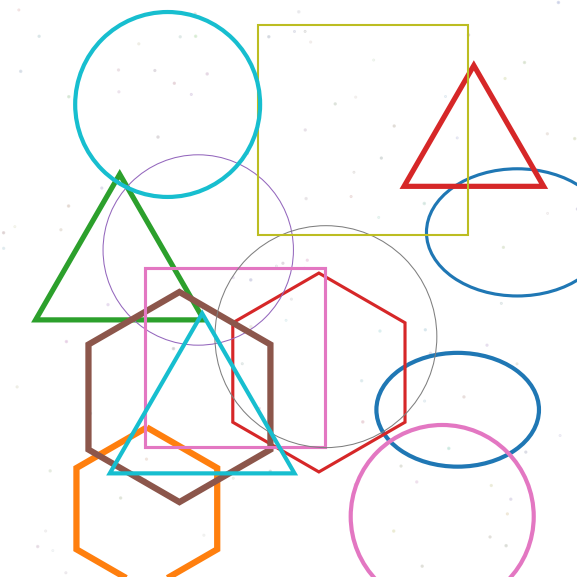[{"shape": "oval", "thickness": 2, "radius": 0.7, "center": [0.793, 0.29]}, {"shape": "oval", "thickness": 1.5, "radius": 0.79, "center": [0.896, 0.597]}, {"shape": "hexagon", "thickness": 3, "radius": 0.7, "center": [0.254, 0.118]}, {"shape": "triangle", "thickness": 2.5, "radius": 0.84, "center": [0.207, 0.529]}, {"shape": "hexagon", "thickness": 1.5, "radius": 0.86, "center": [0.552, 0.354]}, {"shape": "triangle", "thickness": 2.5, "radius": 0.7, "center": [0.82, 0.746]}, {"shape": "circle", "thickness": 0.5, "radius": 0.82, "center": [0.343, 0.566]}, {"shape": "hexagon", "thickness": 3, "radius": 0.91, "center": [0.311, 0.312]}, {"shape": "square", "thickness": 1.5, "radius": 0.78, "center": [0.407, 0.38]}, {"shape": "circle", "thickness": 2, "radius": 0.79, "center": [0.766, 0.105]}, {"shape": "circle", "thickness": 0.5, "radius": 0.96, "center": [0.564, 0.416]}, {"shape": "square", "thickness": 1, "radius": 0.91, "center": [0.629, 0.775]}, {"shape": "triangle", "thickness": 2, "radius": 0.92, "center": [0.35, 0.272]}, {"shape": "circle", "thickness": 2, "radius": 0.8, "center": [0.29, 0.818]}]